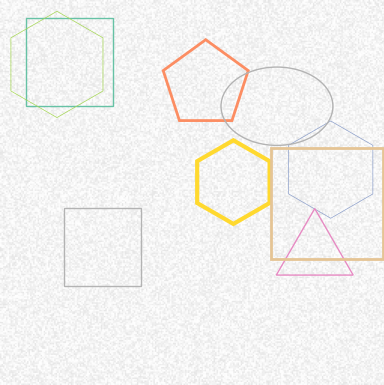[{"shape": "square", "thickness": 1, "radius": 0.57, "center": [0.181, 0.84]}, {"shape": "pentagon", "thickness": 2, "radius": 0.58, "center": [0.534, 0.781]}, {"shape": "hexagon", "thickness": 0.5, "radius": 0.63, "center": [0.859, 0.559]}, {"shape": "triangle", "thickness": 1, "radius": 0.58, "center": [0.817, 0.343]}, {"shape": "hexagon", "thickness": 0.5, "radius": 0.69, "center": [0.148, 0.833]}, {"shape": "hexagon", "thickness": 3, "radius": 0.54, "center": [0.606, 0.527]}, {"shape": "square", "thickness": 2, "radius": 0.73, "center": [0.85, 0.471]}, {"shape": "square", "thickness": 1, "radius": 0.5, "center": [0.266, 0.359]}, {"shape": "oval", "thickness": 1, "radius": 0.73, "center": [0.719, 0.724]}]